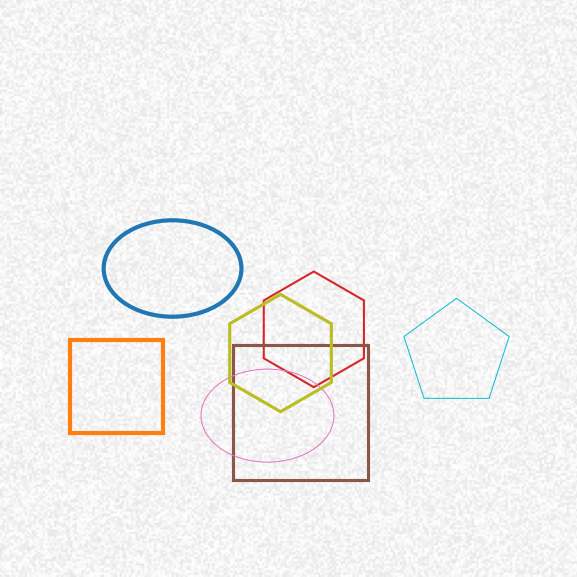[{"shape": "oval", "thickness": 2, "radius": 0.6, "center": [0.299, 0.534]}, {"shape": "square", "thickness": 2, "radius": 0.4, "center": [0.202, 0.33]}, {"shape": "hexagon", "thickness": 1, "radius": 0.5, "center": [0.543, 0.429]}, {"shape": "square", "thickness": 1.5, "radius": 0.59, "center": [0.52, 0.285]}, {"shape": "oval", "thickness": 0.5, "radius": 0.58, "center": [0.463, 0.279]}, {"shape": "hexagon", "thickness": 1.5, "radius": 0.51, "center": [0.486, 0.388]}, {"shape": "pentagon", "thickness": 0.5, "radius": 0.48, "center": [0.791, 0.387]}]